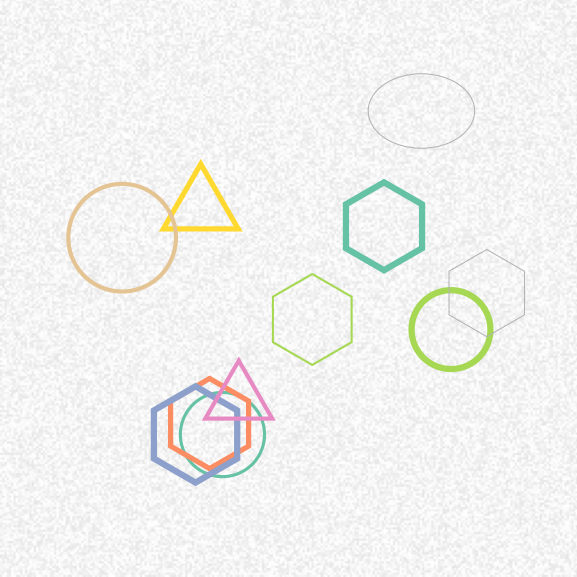[{"shape": "circle", "thickness": 1.5, "radius": 0.36, "center": [0.385, 0.247]}, {"shape": "hexagon", "thickness": 3, "radius": 0.38, "center": [0.665, 0.607]}, {"shape": "hexagon", "thickness": 2.5, "radius": 0.39, "center": [0.363, 0.266]}, {"shape": "hexagon", "thickness": 3, "radius": 0.42, "center": [0.339, 0.247]}, {"shape": "triangle", "thickness": 2, "radius": 0.33, "center": [0.413, 0.308]}, {"shape": "circle", "thickness": 3, "radius": 0.34, "center": [0.781, 0.428]}, {"shape": "hexagon", "thickness": 1, "radius": 0.39, "center": [0.541, 0.446]}, {"shape": "triangle", "thickness": 2.5, "radius": 0.37, "center": [0.348, 0.64]}, {"shape": "circle", "thickness": 2, "radius": 0.47, "center": [0.211, 0.588]}, {"shape": "oval", "thickness": 0.5, "radius": 0.46, "center": [0.73, 0.807]}, {"shape": "hexagon", "thickness": 0.5, "radius": 0.38, "center": [0.843, 0.492]}]